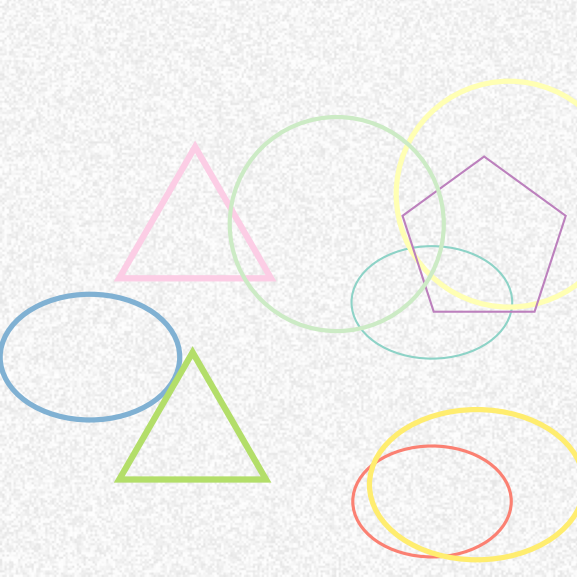[{"shape": "oval", "thickness": 1, "radius": 0.7, "center": [0.748, 0.476]}, {"shape": "circle", "thickness": 2.5, "radius": 0.98, "center": [0.882, 0.663]}, {"shape": "oval", "thickness": 1.5, "radius": 0.69, "center": [0.748, 0.131]}, {"shape": "oval", "thickness": 2.5, "radius": 0.78, "center": [0.156, 0.381]}, {"shape": "triangle", "thickness": 3, "radius": 0.73, "center": [0.334, 0.242]}, {"shape": "triangle", "thickness": 3, "radius": 0.76, "center": [0.338, 0.593]}, {"shape": "pentagon", "thickness": 1, "radius": 0.74, "center": [0.838, 0.58]}, {"shape": "circle", "thickness": 2, "radius": 0.93, "center": [0.583, 0.611]}, {"shape": "oval", "thickness": 2.5, "radius": 0.93, "center": [0.826, 0.16]}]